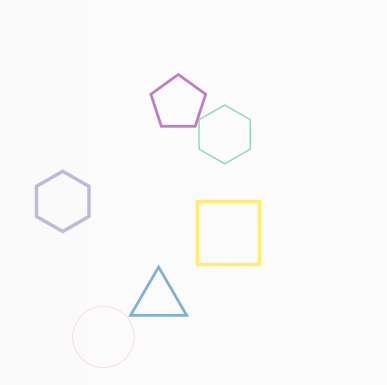[{"shape": "hexagon", "thickness": 1, "radius": 0.38, "center": [0.58, 0.651]}, {"shape": "hexagon", "thickness": 2.5, "radius": 0.39, "center": [0.162, 0.477]}, {"shape": "triangle", "thickness": 2, "radius": 0.42, "center": [0.409, 0.223]}, {"shape": "circle", "thickness": 0.5, "radius": 0.4, "center": [0.267, 0.125]}, {"shape": "pentagon", "thickness": 2, "radius": 0.37, "center": [0.46, 0.732]}, {"shape": "square", "thickness": 2.5, "radius": 0.4, "center": [0.588, 0.396]}]